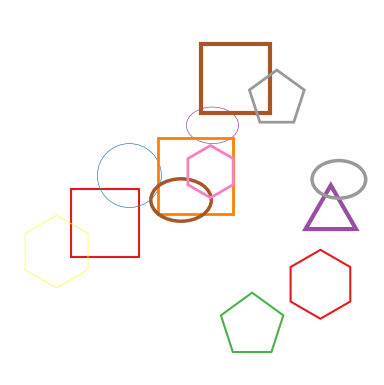[{"shape": "square", "thickness": 1.5, "radius": 0.44, "center": [0.272, 0.42]}, {"shape": "hexagon", "thickness": 1.5, "radius": 0.45, "center": [0.832, 0.262]}, {"shape": "circle", "thickness": 0.5, "radius": 0.42, "center": [0.336, 0.544]}, {"shape": "pentagon", "thickness": 1.5, "radius": 0.43, "center": [0.655, 0.155]}, {"shape": "triangle", "thickness": 3, "radius": 0.38, "center": [0.859, 0.443]}, {"shape": "oval", "thickness": 0.5, "radius": 0.34, "center": [0.552, 0.674]}, {"shape": "square", "thickness": 2, "radius": 0.49, "center": [0.508, 0.543]}, {"shape": "hexagon", "thickness": 0.5, "radius": 0.47, "center": [0.147, 0.347]}, {"shape": "oval", "thickness": 2.5, "radius": 0.39, "center": [0.47, 0.48]}, {"shape": "square", "thickness": 3, "radius": 0.45, "center": [0.611, 0.797]}, {"shape": "hexagon", "thickness": 2, "radius": 0.34, "center": [0.547, 0.554]}, {"shape": "pentagon", "thickness": 2, "radius": 0.37, "center": [0.719, 0.743]}, {"shape": "oval", "thickness": 2.5, "radius": 0.35, "center": [0.88, 0.534]}]